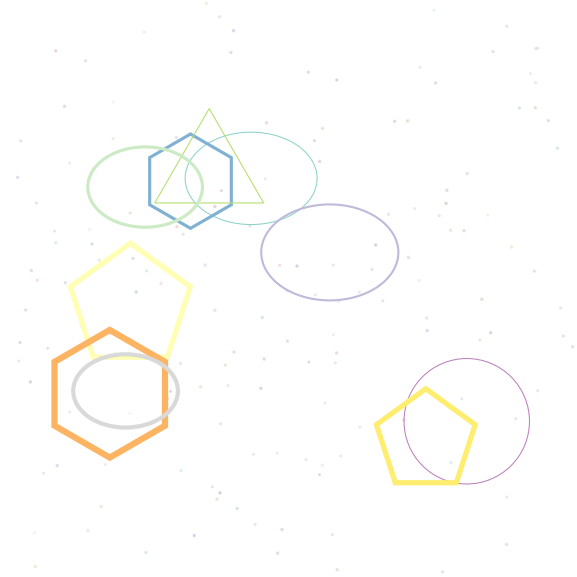[{"shape": "oval", "thickness": 0.5, "radius": 0.57, "center": [0.435, 0.69]}, {"shape": "pentagon", "thickness": 2.5, "radius": 0.55, "center": [0.226, 0.469]}, {"shape": "oval", "thickness": 1, "radius": 0.59, "center": [0.571, 0.562]}, {"shape": "hexagon", "thickness": 1.5, "radius": 0.41, "center": [0.33, 0.685]}, {"shape": "hexagon", "thickness": 3, "radius": 0.55, "center": [0.19, 0.317]}, {"shape": "triangle", "thickness": 0.5, "radius": 0.54, "center": [0.362, 0.702]}, {"shape": "oval", "thickness": 2, "radius": 0.45, "center": [0.217, 0.322]}, {"shape": "circle", "thickness": 0.5, "radius": 0.54, "center": [0.808, 0.27]}, {"shape": "oval", "thickness": 1.5, "radius": 0.5, "center": [0.251, 0.675]}, {"shape": "pentagon", "thickness": 2.5, "radius": 0.45, "center": [0.737, 0.236]}]